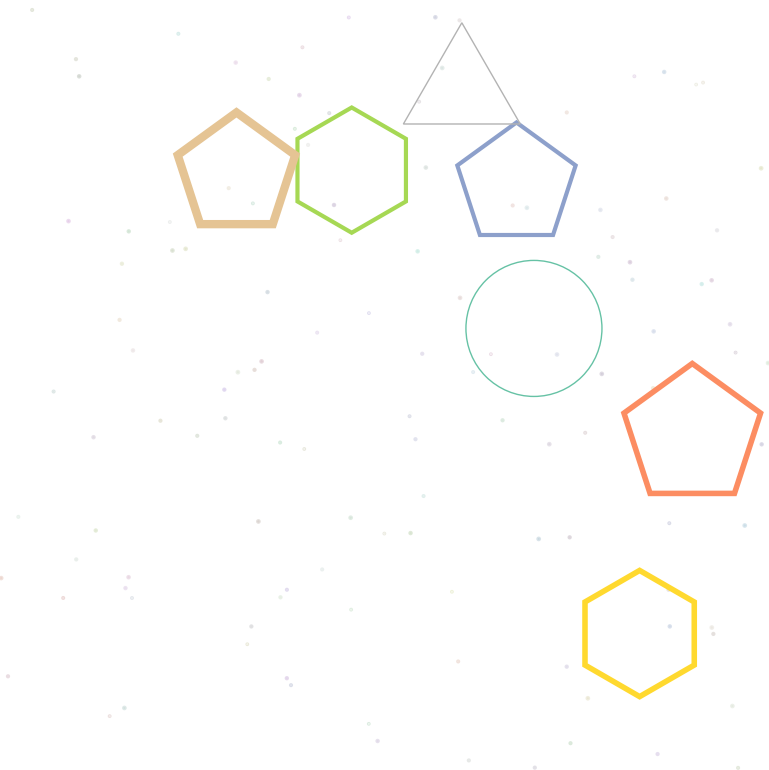[{"shape": "circle", "thickness": 0.5, "radius": 0.44, "center": [0.693, 0.573]}, {"shape": "pentagon", "thickness": 2, "radius": 0.47, "center": [0.899, 0.435]}, {"shape": "pentagon", "thickness": 1.5, "radius": 0.4, "center": [0.671, 0.76]}, {"shape": "hexagon", "thickness": 1.5, "radius": 0.41, "center": [0.457, 0.779]}, {"shape": "hexagon", "thickness": 2, "radius": 0.41, "center": [0.831, 0.177]}, {"shape": "pentagon", "thickness": 3, "radius": 0.4, "center": [0.307, 0.774]}, {"shape": "triangle", "thickness": 0.5, "radius": 0.44, "center": [0.6, 0.883]}]